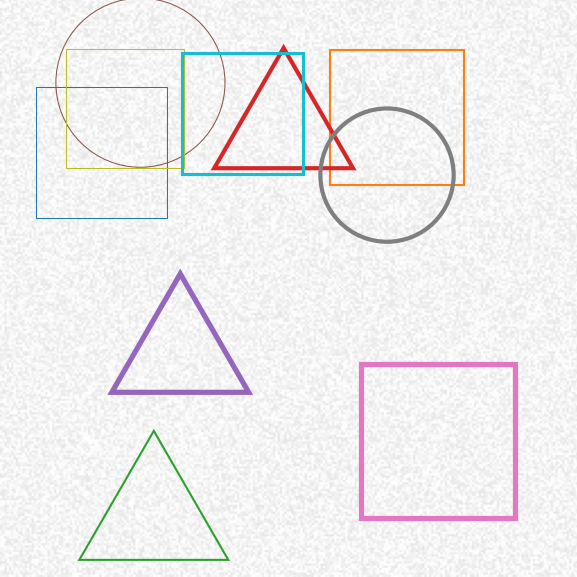[{"shape": "square", "thickness": 0.5, "radius": 0.57, "center": [0.176, 0.735]}, {"shape": "square", "thickness": 1, "radius": 0.58, "center": [0.687, 0.795]}, {"shape": "triangle", "thickness": 1, "radius": 0.74, "center": [0.266, 0.104]}, {"shape": "triangle", "thickness": 2, "radius": 0.69, "center": [0.491, 0.777]}, {"shape": "triangle", "thickness": 2.5, "radius": 0.68, "center": [0.312, 0.388]}, {"shape": "circle", "thickness": 0.5, "radius": 0.73, "center": [0.243, 0.856]}, {"shape": "square", "thickness": 2.5, "radius": 0.66, "center": [0.759, 0.236]}, {"shape": "circle", "thickness": 2, "radius": 0.58, "center": [0.67, 0.696]}, {"shape": "square", "thickness": 0.5, "radius": 0.51, "center": [0.216, 0.811]}, {"shape": "square", "thickness": 1.5, "radius": 0.52, "center": [0.42, 0.802]}]